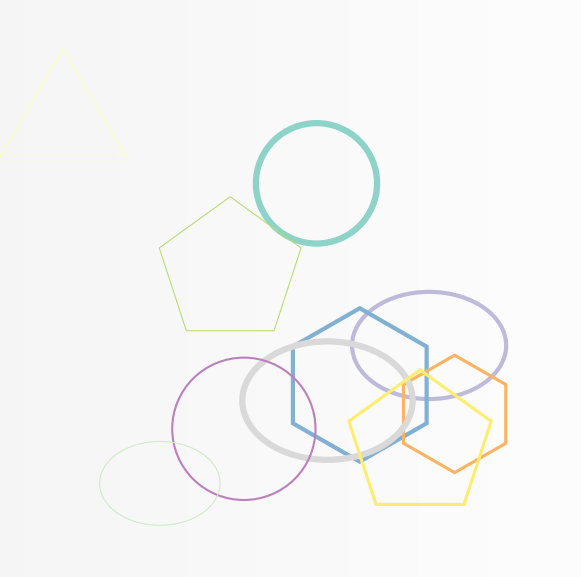[{"shape": "circle", "thickness": 3, "radius": 0.52, "center": [0.544, 0.682]}, {"shape": "triangle", "thickness": 0.5, "radius": 0.64, "center": [0.108, 0.787]}, {"shape": "oval", "thickness": 2, "radius": 0.66, "center": [0.738, 0.401]}, {"shape": "hexagon", "thickness": 2, "radius": 0.66, "center": [0.619, 0.333]}, {"shape": "hexagon", "thickness": 1.5, "radius": 0.51, "center": [0.782, 0.282]}, {"shape": "pentagon", "thickness": 0.5, "radius": 0.64, "center": [0.396, 0.53]}, {"shape": "oval", "thickness": 3, "radius": 0.73, "center": [0.563, 0.305]}, {"shape": "circle", "thickness": 1, "radius": 0.62, "center": [0.42, 0.257]}, {"shape": "oval", "thickness": 0.5, "radius": 0.52, "center": [0.275, 0.162]}, {"shape": "pentagon", "thickness": 1.5, "radius": 0.64, "center": [0.723, 0.23]}]